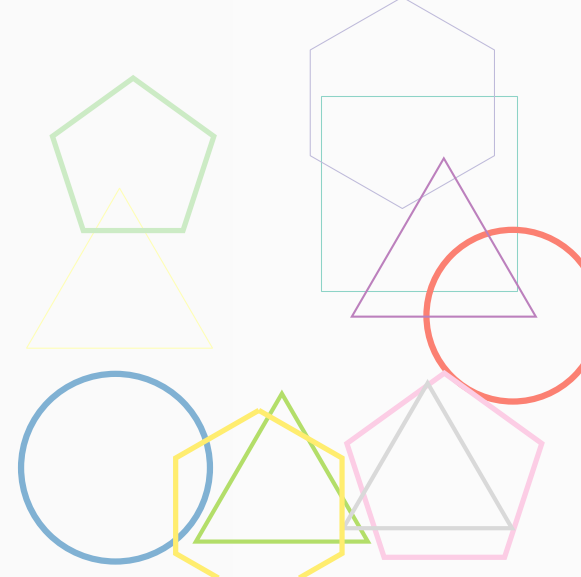[{"shape": "square", "thickness": 0.5, "radius": 0.84, "center": [0.721, 0.664]}, {"shape": "triangle", "thickness": 0.5, "radius": 0.92, "center": [0.206, 0.489]}, {"shape": "hexagon", "thickness": 0.5, "radius": 0.91, "center": [0.692, 0.821]}, {"shape": "circle", "thickness": 3, "radius": 0.74, "center": [0.882, 0.453]}, {"shape": "circle", "thickness": 3, "radius": 0.81, "center": [0.199, 0.189]}, {"shape": "triangle", "thickness": 2, "radius": 0.85, "center": [0.485, 0.147]}, {"shape": "pentagon", "thickness": 2.5, "radius": 0.88, "center": [0.764, 0.177]}, {"shape": "triangle", "thickness": 2, "radius": 0.84, "center": [0.736, 0.168]}, {"shape": "triangle", "thickness": 1, "radius": 0.91, "center": [0.764, 0.542]}, {"shape": "pentagon", "thickness": 2.5, "radius": 0.73, "center": [0.229, 0.718]}, {"shape": "hexagon", "thickness": 2.5, "radius": 0.83, "center": [0.445, 0.123]}]